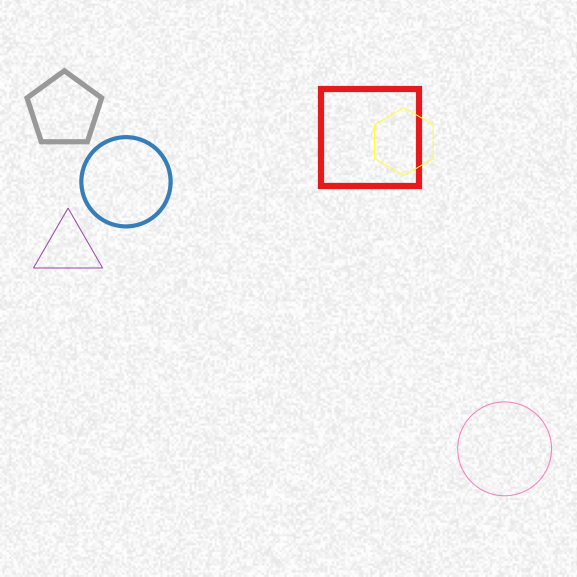[{"shape": "square", "thickness": 3, "radius": 0.42, "center": [0.641, 0.761]}, {"shape": "circle", "thickness": 2, "radius": 0.39, "center": [0.218, 0.684]}, {"shape": "triangle", "thickness": 0.5, "radius": 0.35, "center": [0.118, 0.57]}, {"shape": "hexagon", "thickness": 0.5, "radius": 0.29, "center": [0.699, 0.754]}, {"shape": "circle", "thickness": 0.5, "radius": 0.41, "center": [0.874, 0.222]}, {"shape": "pentagon", "thickness": 2.5, "radius": 0.34, "center": [0.111, 0.809]}]